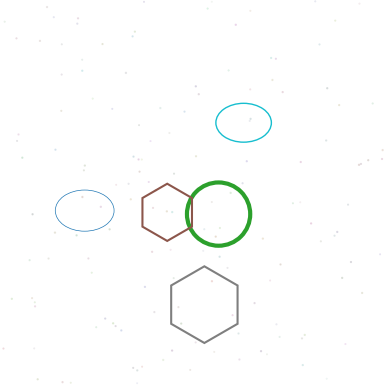[{"shape": "oval", "thickness": 0.5, "radius": 0.38, "center": [0.22, 0.453]}, {"shape": "circle", "thickness": 3, "radius": 0.41, "center": [0.568, 0.444]}, {"shape": "hexagon", "thickness": 1.5, "radius": 0.37, "center": [0.434, 0.448]}, {"shape": "hexagon", "thickness": 1.5, "radius": 0.5, "center": [0.531, 0.209]}, {"shape": "oval", "thickness": 1, "radius": 0.36, "center": [0.633, 0.681]}]